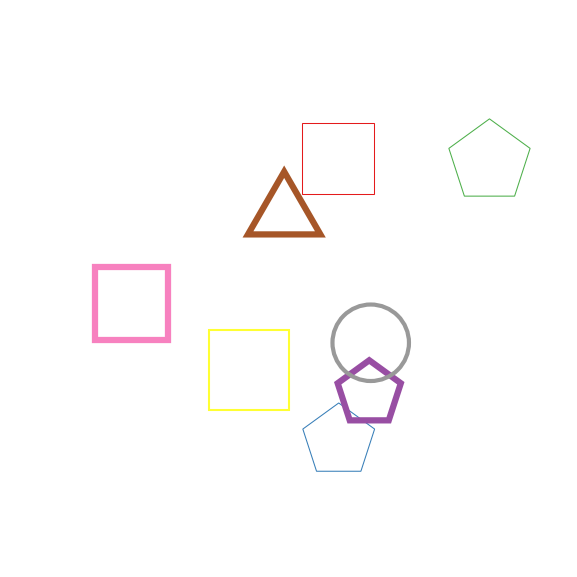[{"shape": "square", "thickness": 0.5, "radius": 0.31, "center": [0.585, 0.725]}, {"shape": "pentagon", "thickness": 0.5, "radius": 0.33, "center": [0.587, 0.236]}, {"shape": "pentagon", "thickness": 0.5, "radius": 0.37, "center": [0.848, 0.719]}, {"shape": "pentagon", "thickness": 3, "radius": 0.29, "center": [0.639, 0.318]}, {"shape": "square", "thickness": 1, "radius": 0.34, "center": [0.431, 0.359]}, {"shape": "triangle", "thickness": 3, "radius": 0.36, "center": [0.492, 0.629]}, {"shape": "square", "thickness": 3, "radius": 0.32, "center": [0.228, 0.474]}, {"shape": "circle", "thickness": 2, "radius": 0.33, "center": [0.642, 0.406]}]